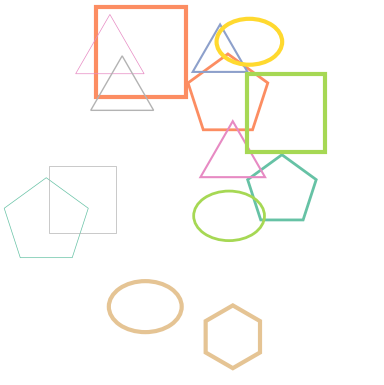[{"shape": "pentagon", "thickness": 2, "radius": 0.47, "center": [0.732, 0.504]}, {"shape": "pentagon", "thickness": 0.5, "radius": 0.57, "center": [0.12, 0.424]}, {"shape": "square", "thickness": 3, "radius": 0.59, "center": [0.366, 0.864]}, {"shape": "pentagon", "thickness": 2, "radius": 0.54, "center": [0.592, 0.751]}, {"shape": "triangle", "thickness": 1.5, "radius": 0.41, "center": [0.572, 0.854]}, {"shape": "triangle", "thickness": 1.5, "radius": 0.48, "center": [0.605, 0.588]}, {"shape": "triangle", "thickness": 0.5, "radius": 0.51, "center": [0.285, 0.86]}, {"shape": "square", "thickness": 3, "radius": 0.5, "center": [0.743, 0.706]}, {"shape": "oval", "thickness": 2, "radius": 0.46, "center": [0.595, 0.439]}, {"shape": "oval", "thickness": 3, "radius": 0.43, "center": [0.648, 0.892]}, {"shape": "hexagon", "thickness": 3, "radius": 0.41, "center": [0.605, 0.125]}, {"shape": "oval", "thickness": 3, "radius": 0.47, "center": [0.377, 0.204]}, {"shape": "square", "thickness": 0.5, "radius": 0.43, "center": [0.215, 0.482]}, {"shape": "triangle", "thickness": 1, "radius": 0.47, "center": [0.317, 0.761]}]